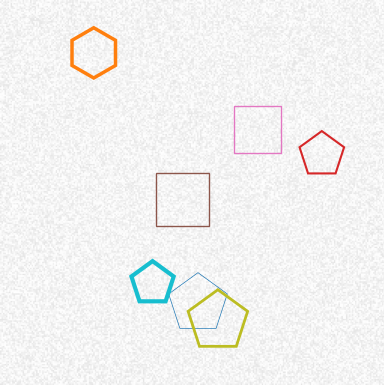[{"shape": "pentagon", "thickness": 0.5, "radius": 0.4, "center": [0.514, 0.212]}, {"shape": "hexagon", "thickness": 2.5, "radius": 0.33, "center": [0.244, 0.863]}, {"shape": "pentagon", "thickness": 1.5, "radius": 0.3, "center": [0.836, 0.599]}, {"shape": "square", "thickness": 1, "radius": 0.34, "center": [0.473, 0.482]}, {"shape": "square", "thickness": 1, "radius": 0.31, "center": [0.67, 0.663]}, {"shape": "pentagon", "thickness": 2, "radius": 0.41, "center": [0.566, 0.166]}, {"shape": "pentagon", "thickness": 3, "radius": 0.29, "center": [0.396, 0.264]}]